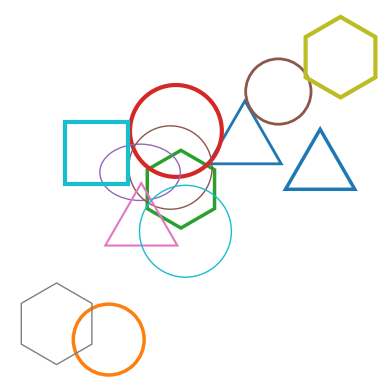[{"shape": "triangle", "thickness": 2.5, "radius": 0.52, "center": [0.832, 0.56]}, {"shape": "triangle", "thickness": 2, "radius": 0.54, "center": [0.636, 0.629]}, {"shape": "circle", "thickness": 2.5, "radius": 0.46, "center": [0.282, 0.118]}, {"shape": "hexagon", "thickness": 2.5, "radius": 0.5, "center": [0.47, 0.509]}, {"shape": "circle", "thickness": 3, "radius": 0.6, "center": [0.457, 0.66]}, {"shape": "oval", "thickness": 1, "radius": 0.52, "center": [0.364, 0.552]}, {"shape": "circle", "thickness": 1, "radius": 0.54, "center": [0.443, 0.565]}, {"shape": "circle", "thickness": 2, "radius": 0.42, "center": [0.723, 0.762]}, {"shape": "triangle", "thickness": 1.5, "radius": 0.54, "center": [0.367, 0.416]}, {"shape": "hexagon", "thickness": 1, "radius": 0.53, "center": [0.147, 0.159]}, {"shape": "hexagon", "thickness": 3, "radius": 0.52, "center": [0.884, 0.851]}, {"shape": "circle", "thickness": 1, "radius": 0.6, "center": [0.482, 0.399]}, {"shape": "square", "thickness": 3, "radius": 0.4, "center": [0.25, 0.602]}]